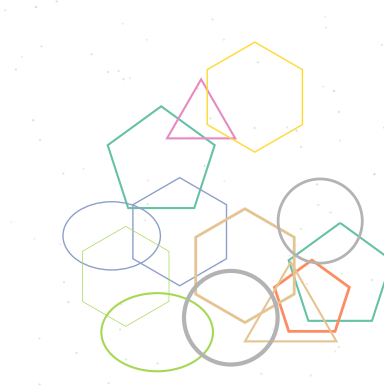[{"shape": "pentagon", "thickness": 1.5, "radius": 0.7, "center": [0.884, 0.28]}, {"shape": "pentagon", "thickness": 1.5, "radius": 0.73, "center": [0.419, 0.578]}, {"shape": "pentagon", "thickness": 2, "radius": 0.51, "center": [0.81, 0.222]}, {"shape": "hexagon", "thickness": 1, "radius": 0.7, "center": [0.467, 0.398]}, {"shape": "oval", "thickness": 1, "radius": 0.63, "center": [0.29, 0.387]}, {"shape": "triangle", "thickness": 1.5, "radius": 0.51, "center": [0.522, 0.692]}, {"shape": "hexagon", "thickness": 0.5, "radius": 0.65, "center": [0.326, 0.282]}, {"shape": "oval", "thickness": 1.5, "radius": 0.72, "center": [0.408, 0.137]}, {"shape": "hexagon", "thickness": 1, "radius": 0.71, "center": [0.662, 0.748]}, {"shape": "triangle", "thickness": 1.5, "radius": 0.69, "center": [0.755, 0.182]}, {"shape": "hexagon", "thickness": 2, "radius": 0.74, "center": [0.636, 0.31]}, {"shape": "circle", "thickness": 2, "radius": 0.55, "center": [0.832, 0.426]}, {"shape": "circle", "thickness": 3, "radius": 0.61, "center": [0.6, 0.175]}]